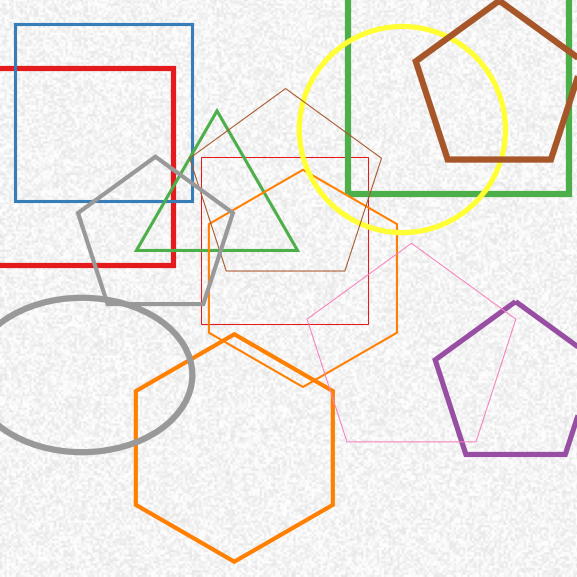[{"shape": "square", "thickness": 2.5, "radius": 0.85, "center": [0.129, 0.711]}, {"shape": "square", "thickness": 0.5, "radius": 0.72, "center": [0.493, 0.583]}, {"shape": "square", "thickness": 1.5, "radius": 0.76, "center": [0.179, 0.804]}, {"shape": "triangle", "thickness": 1.5, "radius": 0.81, "center": [0.376, 0.646]}, {"shape": "square", "thickness": 3, "radius": 0.96, "center": [0.794, 0.855]}, {"shape": "pentagon", "thickness": 2.5, "radius": 0.73, "center": [0.893, 0.331]}, {"shape": "hexagon", "thickness": 2, "radius": 0.98, "center": [0.406, 0.223]}, {"shape": "hexagon", "thickness": 1, "radius": 0.94, "center": [0.525, 0.517]}, {"shape": "circle", "thickness": 2.5, "radius": 0.89, "center": [0.697, 0.775]}, {"shape": "pentagon", "thickness": 3, "radius": 0.76, "center": [0.865, 0.846]}, {"shape": "pentagon", "thickness": 0.5, "radius": 0.87, "center": [0.495, 0.671]}, {"shape": "pentagon", "thickness": 0.5, "radius": 0.95, "center": [0.712, 0.388]}, {"shape": "oval", "thickness": 3, "radius": 0.96, "center": [0.142, 0.35]}, {"shape": "pentagon", "thickness": 2, "radius": 0.71, "center": [0.269, 0.587]}]